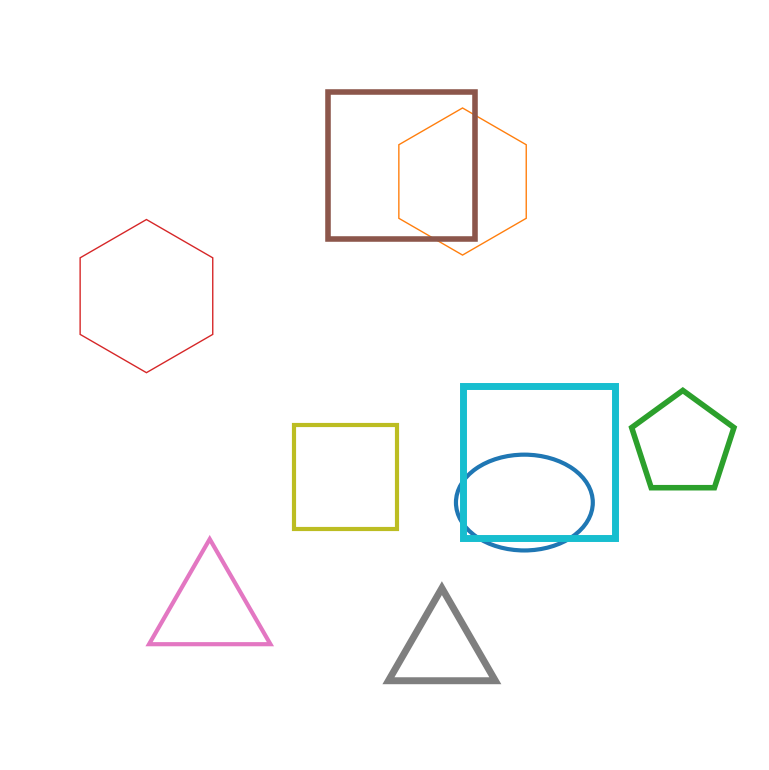[{"shape": "oval", "thickness": 1.5, "radius": 0.44, "center": [0.681, 0.347]}, {"shape": "hexagon", "thickness": 0.5, "radius": 0.48, "center": [0.601, 0.764]}, {"shape": "pentagon", "thickness": 2, "radius": 0.35, "center": [0.887, 0.423]}, {"shape": "hexagon", "thickness": 0.5, "radius": 0.5, "center": [0.19, 0.615]}, {"shape": "square", "thickness": 2, "radius": 0.48, "center": [0.521, 0.785]}, {"shape": "triangle", "thickness": 1.5, "radius": 0.46, "center": [0.272, 0.209]}, {"shape": "triangle", "thickness": 2.5, "radius": 0.4, "center": [0.574, 0.156]}, {"shape": "square", "thickness": 1.5, "radius": 0.34, "center": [0.449, 0.38]}, {"shape": "square", "thickness": 2.5, "radius": 0.49, "center": [0.7, 0.4]}]